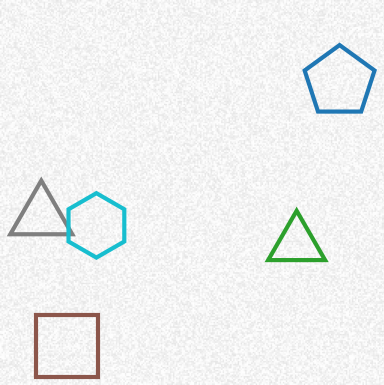[{"shape": "pentagon", "thickness": 3, "radius": 0.48, "center": [0.882, 0.787]}, {"shape": "triangle", "thickness": 3, "radius": 0.43, "center": [0.77, 0.367]}, {"shape": "square", "thickness": 3, "radius": 0.4, "center": [0.175, 0.102]}, {"shape": "triangle", "thickness": 3, "radius": 0.46, "center": [0.107, 0.438]}, {"shape": "hexagon", "thickness": 3, "radius": 0.42, "center": [0.25, 0.415]}]